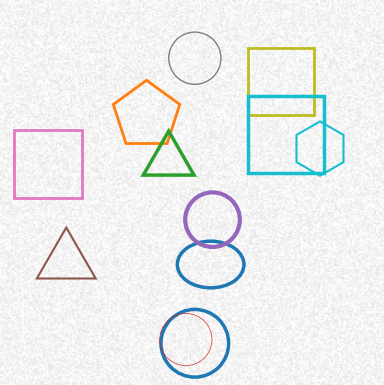[{"shape": "oval", "thickness": 2.5, "radius": 0.43, "center": [0.547, 0.313]}, {"shape": "circle", "thickness": 2.5, "radius": 0.44, "center": [0.506, 0.108]}, {"shape": "pentagon", "thickness": 2, "radius": 0.45, "center": [0.381, 0.701]}, {"shape": "triangle", "thickness": 2.5, "radius": 0.38, "center": [0.438, 0.583]}, {"shape": "circle", "thickness": 0.5, "radius": 0.34, "center": [0.483, 0.118]}, {"shape": "circle", "thickness": 3, "radius": 0.35, "center": [0.552, 0.429]}, {"shape": "triangle", "thickness": 1.5, "radius": 0.44, "center": [0.172, 0.321]}, {"shape": "square", "thickness": 2, "radius": 0.44, "center": [0.124, 0.574]}, {"shape": "circle", "thickness": 1, "radius": 0.34, "center": [0.506, 0.849]}, {"shape": "square", "thickness": 2, "radius": 0.43, "center": [0.729, 0.788]}, {"shape": "hexagon", "thickness": 1.5, "radius": 0.35, "center": [0.831, 0.614]}, {"shape": "square", "thickness": 2.5, "radius": 0.5, "center": [0.743, 0.65]}]